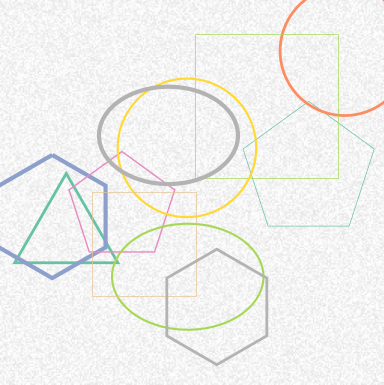[{"shape": "pentagon", "thickness": 0.5, "radius": 0.9, "center": [0.802, 0.558]}, {"shape": "triangle", "thickness": 2, "radius": 0.77, "center": [0.172, 0.395]}, {"shape": "circle", "thickness": 2, "radius": 0.84, "center": [0.895, 0.868]}, {"shape": "hexagon", "thickness": 3, "radius": 0.8, "center": [0.136, 0.438]}, {"shape": "pentagon", "thickness": 1, "radius": 0.72, "center": [0.317, 0.462]}, {"shape": "oval", "thickness": 1.5, "radius": 0.98, "center": [0.488, 0.281]}, {"shape": "square", "thickness": 0.5, "radius": 0.93, "center": [0.692, 0.725]}, {"shape": "circle", "thickness": 1.5, "radius": 0.9, "center": [0.486, 0.616]}, {"shape": "square", "thickness": 0.5, "radius": 0.67, "center": [0.375, 0.367]}, {"shape": "oval", "thickness": 3, "radius": 0.9, "center": [0.438, 0.648]}, {"shape": "hexagon", "thickness": 2, "radius": 0.75, "center": [0.563, 0.203]}]